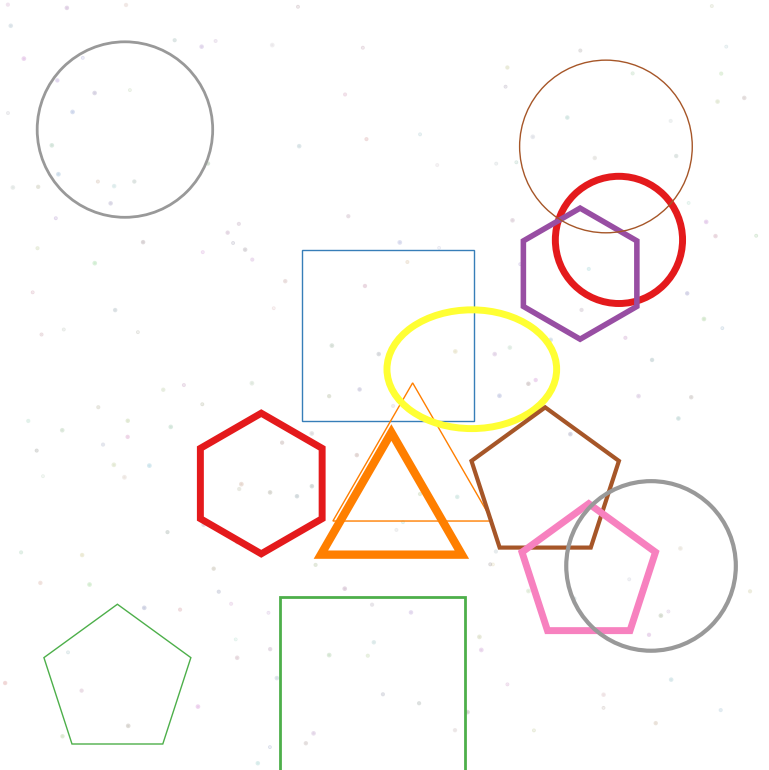[{"shape": "hexagon", "thickness": 2.5, "radius": 0.46, "center": [0.339, 0.372]}, {"shape": "circle", "thickness": 2.5, "radius": 0.41, "center": [0.804, 0.688]}, {"shape": "square", "thickness": 0.5, "radius": 0.56, "center": [0.504, 0.564]}, {"shape": "square", "thickness": 1, "radius": 0.6, "center": [0.484, 0.105]}, {"shape": "pentagon", "thickness": 0.5, "radius": 0.5, "center": [0.152, 0.115]}, {"shape": "hexagon", "thickness": 2, "radius": 0.43, "center": [0.753, 0.645]}, {"shape": "triangle", "thickness": 0.5, "radius": 0.6, "center": [0.536, 0.383]}, {"shape": "triangle", "thickness": 3, "radius": 0.53, "center": [0.508, 0.333]}, {"shape": "oval", "thickness": 2.5, "radius": 0.55, "center": [0.613, 0.52]}, {"shape": "circle", "thickness": 0.5, "radius": 0.56, "center": [0.787, 0.81]}, {"shape": "pentagon", "thickness": 1.5, "radius": 0.5, "center": [0.708, 0.37]}, {"shape": "pentagon", "thickness": 2.5, "radius": 0.46, "center": [0.765, 0.255]}, {"shape": "circle", "thickness": 1.5, "radius": 0.55, "center": [0.846, 0.265]}, {"shape": "circle", "thickness": 1, "radius": 0.57, "center": [0.162, 0.832]}]